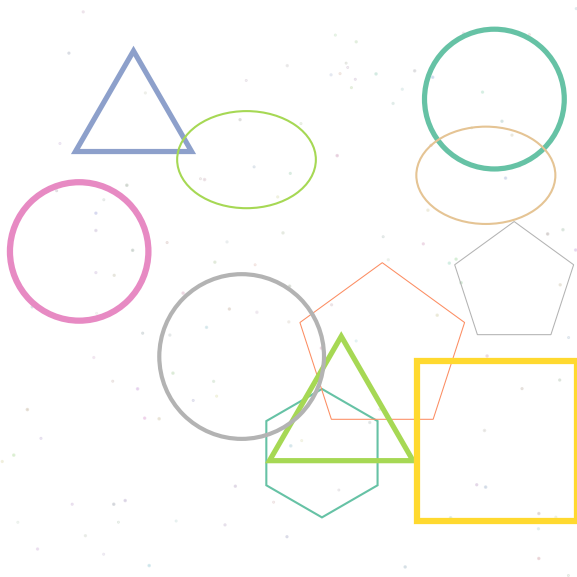[{"shape": "circle", "thickness": 2.5, "radius": 0.61, "center": [0.856, 0.828]}, {"shape": "hexagon", "thickness": 1, "radius": 0.56, "center": [0.557, 0.214]}, {"shape": "pentagon", "thickness": 0.5, "radius": 0.75, "center": [0.662, 0.394]}, {"shape": "triangle", "thickness": 2.5, "radius": 0.58, "center": [0.231, 0.795]}, {"shape": "circle", "thickness": 3, "radius": 0.6, "center": [0.137, 0.564]}, {"shape": "oval", "thickness": 1, "radius": 0.6, "center": [0.427, 0.723]}, {"shape": "triangle", "thickness": 2.5, "radius": 0.72, "center": [0.591, 0.273]}, {"shape": "square", "thickness": 3, "radius": 0.69, "center": [0.86, 0.236]}, {"shape": "oval", "thickness": 1, "radius": 0.6, "center": [0.841, 0.696]}, {"shape": "circle", "thickness": 2, "radius": 0.71, "center": [0.418, 0.382]}, {"shape": "pentagon", "thickness": 0.5, "radius": 0.54, "center": [0.89, 0.507]}]